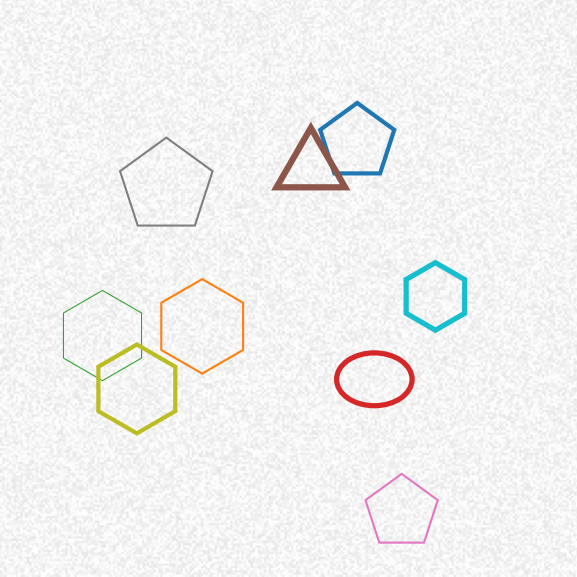[{"shape": "pentagon", "thickness": 2, "radius": 0.34, "center": [0.619, 0.753]}, {"shape": "hexagon", "thickness": 1, "radius": 0.41, "center": [0.35, 0.434]}, {"shape": "hexagon", "thickness": 0.5, "radius": 0.39, "center": [0.177, 0.418]}, {"shape": "oval", "thickness": 2.5, "radius": 0.33, "center": [0.648, 0.342]}, {"shape": "triangle", "thickness": 3, "radius": 0.34, "center": [0.538, 0.709]}, {"shape": "pentagon", "thickness": 1, "radius": 0.33, "center": [0.695, 0.113]}, {"shape": "pentagon", "thickness": 1, "radius": 0.42, "center": [0.288, 0.677]}, {"shape": "hexagon", "thickness": 2, "radius": 0.38, "center": [0.237, 0.326]}, {"shape": "hexagon", "thickness": 2.5, "radius": 0.29, "center": [0.754, 0.486]}]